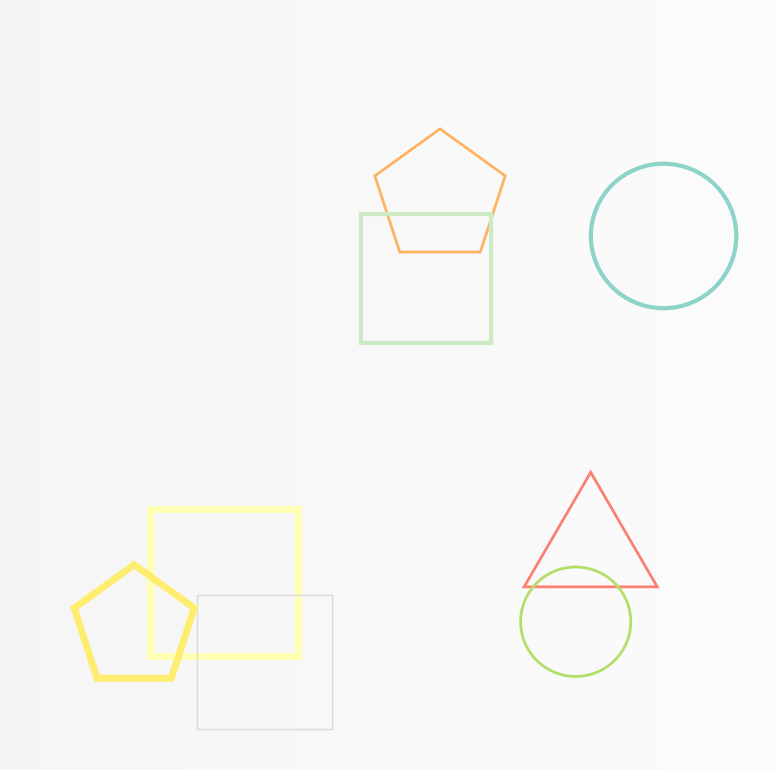[{"shape": "circle", "thickness": 1.5, "radius": 0.47, "center": [0.856, 0.694]}, {"shape": "square", "thickness": 2.5, "radius": 0.48, "center": [0.289, 0.243]}, {"shape": "triangle", "thickness": 1, "radius": 0.5, "center": [0.762, 0.287]}, {"shape": "pentagon", "thickness": 1, "radius": 0.44, "center": [0.568, 0.744]}, {"shape": "circle", "thickness": 1, "radius": 0.36, "center": [0.743, 0.193]}, {"shape": "square", "thickness": 0.5, "radius": 0.44, "center": [0.341, 0.14]}, {"shape": "square", "thickness": 1.5, "radius": 0.42, "center": [0.55, 0.639]}, {"shape": "pentagon", "thickness": 2.5, "radius": 0.41, "center": [0.173, 0.185]}]